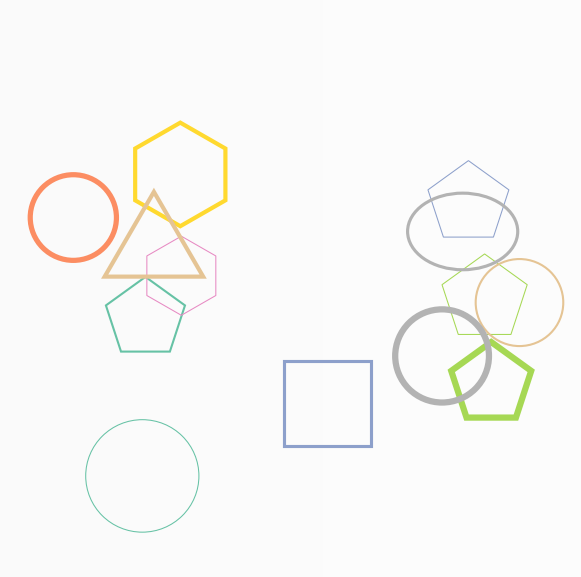[{"shape": "pentagon", "thickness": 1, "radius": 0.36, "center": [0.25, 0.448]}, {"shape": "circle", "thickness": 0.5, "radius": 0.49, "center": [0.245, 0.175]}, {"shape": "circle", "thickness": 2.5, "radius": 0.37, "center": [0.126, 0.622]}, {"shape": "pentagon", "thickness": 0.5, "radius": 0.37, "center": [0.806, 0.648]}, {"shape": "square", "thickness": 1.5, "radius": 0.37, "center": [0.564, 0.3]}, {"shape": "hexagon", "thickness": 0.5, "radius": 0.34, "center": [0.312, 0.522]}, {"shape": "pentagon", "thickness": 3, "radius": 0.36, "center": [0.845, 0.335]}, {"shape": "pentagon", "thickness": 0.5, "radius": 0.39, "center": [0.834, 0.482]}, {"shape": "hexagon", "thickness": 2, "radius": 0.45, "center": [0.31, 0.697]}, {"shape": "circle", "thickness": 1, "radius": 0.38, "center": [0.894, 0.475]}, {"shape": "triangle", "thickness": 2, "radius": 0.49, "center": [0.265, 0.569]}, {"shape": "oval", "thickness": 1.5, "radius": 0.47, "center": [0.796, 0.598]}, {"shape": "circle", "thickness": 3, "radius": 0.4, "center": [0.761, 0.383]}]